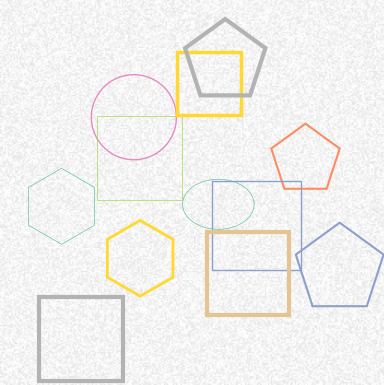[{"shape": "oval", "thickness": 0.5, "radius": 0.46, "center": [0.567, 0.469]}, {"shape": "hexagon", "thickness": 0.5, "radius": 0.49, "center": [0.16, 0.464]}, {"shape": "pentagon", "thickness": 1.5, "radius": 0.47, "center": [0.793, 0.585]}, {"shape": "pentagon", "thickness": 1.5, "radius": 0.6, "center": [0.882, 0.302]}, {"shape": "square", "thickness": 1, "radius": 0.58, "center": [0.666, 0.414]}, {"shape": "circle", "thickness": 1, "radius": 0.55, "center": [0.348, 0.696]}, {"shape": "square", "thickness": 0.5, "radius": 0.55, "center": [0.362, 0.59]}, {"shape": "hexagon", "thickness": 2, "radius": 0.49, "center": [0.364, 0.329]}, {"shape": "square", "thickness": 2.5, "radius": 0.41, "center": [0.543, 0.783]}, {"shape": "square", "thickness": 3, "radius": 0.53, "center": [0.643, 0.289]}, {"shape": "square", "thickness": 3, "radius": 0.55, "center": [0.209, 0.12]}, {"shape": "pentagon", "thickness": 3, "radius": 0.55, "center": [0.585, 0.841]}]